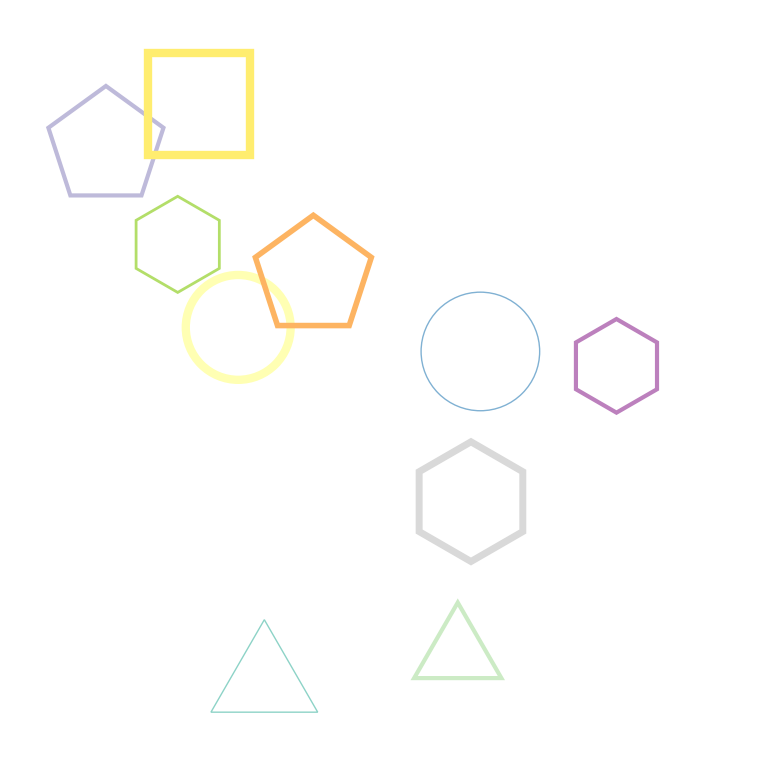[{"shape": "triangle", "thickness": 0.5, "radius": 0.4, "center": [0.343, 0.115]}, {"shape": "circle", "thickness": 3, "radius": 0.34, "center": [0.309, 0.575]}, {"shape": "pentagon", "thickness": 1.5, "radius": 0.39, "center": [0.138, 0.81]}, {"shape": "circle", "thickness": 0.5, "radius": 0.38, "center": [0.624, 0.544]}, {"shape": "pentagon", "thickness": 2, "radius": 0.4, "center": [0.407, 0.641]}, {"shape": "hexagon", "thickness": 1, "radius": 0.31, "center": [0.231, 0.683]}, {"shape": "hexagon", "thickness": 2.5, "radius": 0.39, "center": [0.612, 0.349]}, {"shape": "hexagon", "thickness": 1.5, "radius": 0.3, "center": [0.801, 0.525]}, {"shape": "triangle", "thickness": 1.5, "radius": 0.33, "center": [0.594, 0.152]}, {"shape": "square", "thickness": 3, "radius": 0.33, "center": [0.258, 0.865]}]